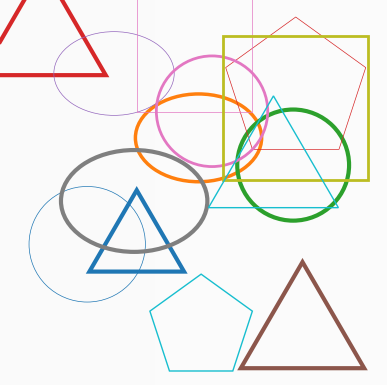[{"shape": "triangle", "thickness": 3, "radius": 0.7, "center": [0.353, 0.365]}, {"shape": "circle", "thickness": 0.5, "radius": 0.75, "center": [0.225, 0.366]}, {"shape": "oval", "thickness": 2.5, "radius": 0.81, "center": [0.512, 0.642]}, {"shape": "circle", "thickness": 3, "radius": 0.72, "center": [0.757, 0.571]}, {"shape": "triangle", "thickness": 3, "radius": 0.93, "center": [0.111, 0.898]}, {"shape": "pentagon", "thickness": 0.5, "radius": 0.95, "center": [0.763, 0.766]}, {"shape": "oval", "thickness": 0.5, "radius": 0.78, "center": [0.294, 0.809]}, {"shape": "triangle", "thickness": 3, "radius": 0.92, "center": [0.781, 0.136]}, {"shape": "circle", "thickness": 2, "radius": 0.72, "center": [0.547, 0.711]}, {"shape": "square", "thickness": 0.5, "radius": 0.74, "center": [0.502, 0.858]}, {"shape": "oval", "thickness": 3, "radius": 0.94, "center": [0.346, 0.478]}, {"shape": "square", "thickness": 2, "radius": 0.94, "center": [0.762, 0.72]}, {"shape": "triangle", "thickness": 1, "radius": 0.97, "center": [0.706, 0.557]}, {"shape": "pentagon", "thickness": 1, "radius": 0.7, "center": [0.519, 0.149]}]